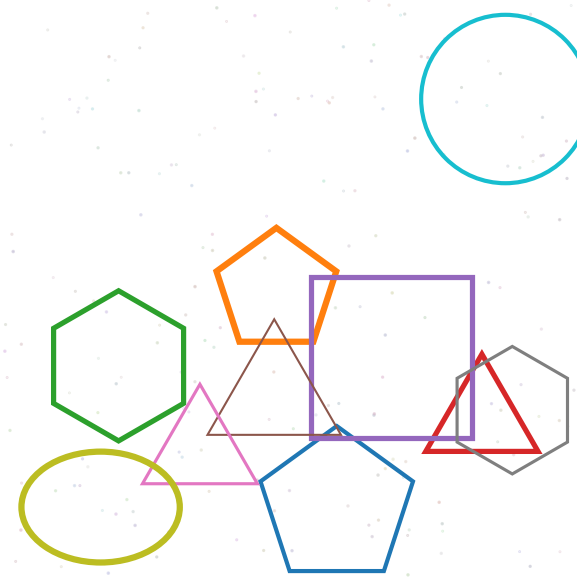[{"shape": "pentagon", "thickness": 2, "radius": 0.69, "center": [0.583, 0.123]}, {"shape": "pentagon", "thickness": 3, "radius": 0.54, "center": [0.479, 0.496]}, {"shape": "hexagon", "thickness": 2.5, "radius": 0.65, "center": [0.205, 0.366]}, {"shape": "triangle", "thickness": 2.5, "radius": 0.56, "center": [0.834, 0.274]}, {"shape": "square", "thickness": 2.5, "radius": 0.69, "center": [0.678, 0.38]}, {"shape": "triangle", "thickness": 1, "radius": 0.67, "center": [0.475, 0.313]}, {"shape": "triangle", "thickness": 1.5, "radius": 0.57, "center": [0.346, 0.219]}, {"shape": "hexagon", "thickness": 1.5, "radius": 0.55, "center": [0.887, 0.289]}, {"shape": "oval", "thickness": 3, "radius": 0.69, "center": [0.174, 0.121]}, {"shape": "circle", "thickness": 2, "radius": 0.73, "center": [0.875, 0.828]}]